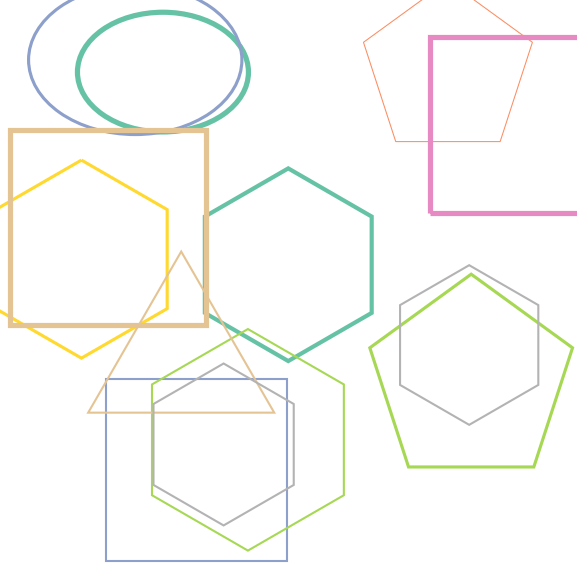[{"shape": "hexagon", "thickness": 2, "radius": 0.83, "center": [0.499, 0.541]}, {"shape": "oval", "thickness": 2.5, "radius": 0.74, "center": [0.282, 0.874]}, {"shape": "pentagon", "thickness": 0.5, "radius": 0.77, "center": [0.776, 0.878]}, {"shape": "oval", "thickness": 1.5, "radius": 0.92, "center": [0.234, 0.895]}, {"shape": "square", "thickness": 1, "radius": 0.79, "center": [0.34, 0.186]}, {"shape": "square", "thickness": 2.5, "radius": 0.76, "center": [0.897, 0.783]}, {"shape": "pentagon", "thickness": 1.5, "radius": 0.92, "center": [0.816, 0.34]}, {"shape": "hexagon", "thickness": 1, "radius": 0.96, "center": [0.429, 0.238]}, {"shape": "hexagon", "thickness": 1.5, "radius": 0.86, "center": [0.141, 0.55]}, {"shape": "square", "thickness": 2.5, "radius": 0.85, "center": [0.187, 0.605]}, {"shape": "triangle", "thickness": 1, "radius": 0.93, "center": [0.314, 0.378]}, {"shape": "hexagon", "thickness": 1, "radius": 0.69, "center": [0.812, 0.402]}, {"shape": "hexagon", "thickness": 1, "radius": 0.7, "center": [0.387, 0.229]}]